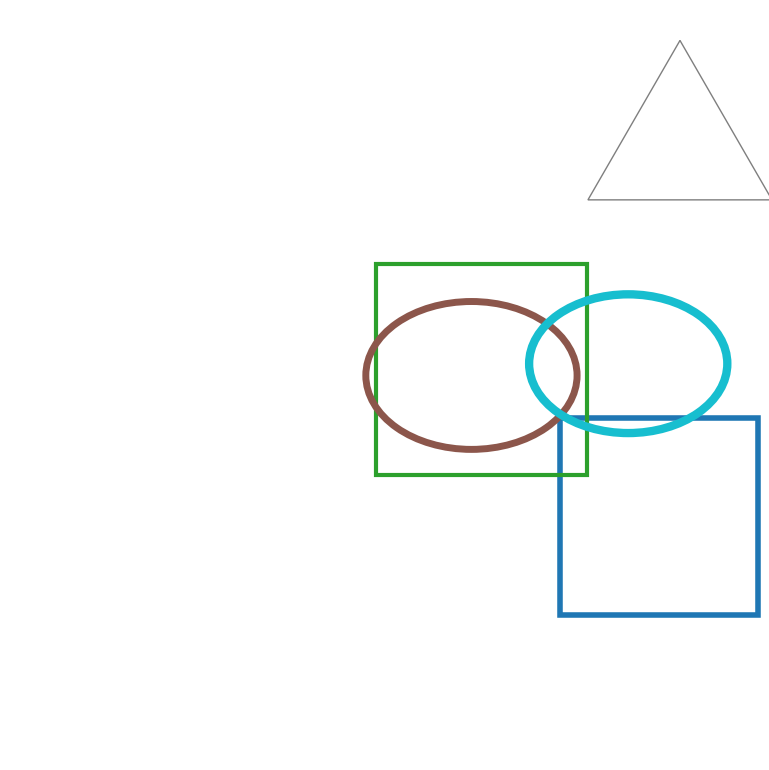[{"shape": "square", "thickness": 2, "radius": 0.64, "center": [0.856, 0.329]}, {"shape": "square", "thickness": 1.5, "radius": 0.69, "center": [0.625, 0.52]}, {"shape": "oval", "thickness": 2.5, "radius": 0.69, "center": [0.612, 0.512]}, {"shape": "triangle", "thickness": 0.5, "radius": 0.69, "center": [0.883, 0.809]}, {"shape": "oval", "thickness": 3, "radius": 0.64, "center": [0.816, 0.528]}]